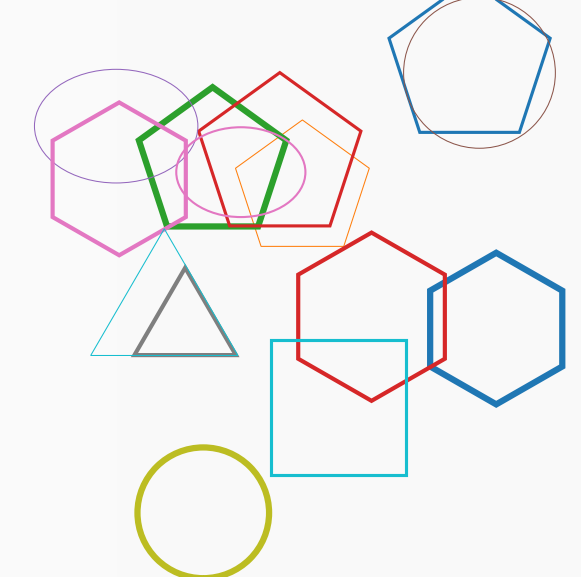[{"shape": "hexagon", "thickness": 3, "radius": 0.66, "center": [0.854, 0.43]}, {"shape": "pentagon", "thickness": 1.5, "radius": 0.73, "center": [0.808, 0.888]}, {"shape": "pentagon", "thickness": 0.5, "radius": 0.61, "center": [0.52, 0.67]}, {"shape": "pentagon", "thickness": 3, "radius": 0.67, "center": [0.366, 0.715]}, {"shape": "hexagon", "thickness": 2, "radius": 0.73, "center": [0.639, 0.451]}, {"shape": "pentagon", "thickness": 1.5, "radius": 0.73, "center": [0.481, 0.727]}, {"shape": "oval", "thickness": 0.5, "radius": 0.7, "center": [0.2, 0.781]}, {"shape": "circle", "thickness": 0.5, "radius": 0.65, "center": [0.825, 0.873]}, {"shape": "hexagon", "thickness": 2, "radius": 0.66, "center": [0.205, 0.689]}, {"shape": "oval", "thickness": 1, "radius": 0.56, "center": [0.414, 0.701]}, {"shape": "triangle", "thickness": 2, "radius": 0.5, "center": [0.319, 0.435]}, {"shape": "circle", "thickness": 3, "radius": 0.57, "center": [0.35, 0.111]}, {"shape": "triangle", "thickness": 0.5, "radius": 0.73, "center": [0.283, 0.457]}, {"shape": "square", "thickness": 1.5, "radius": 0.58, "center": [0.582, 0.294]}]